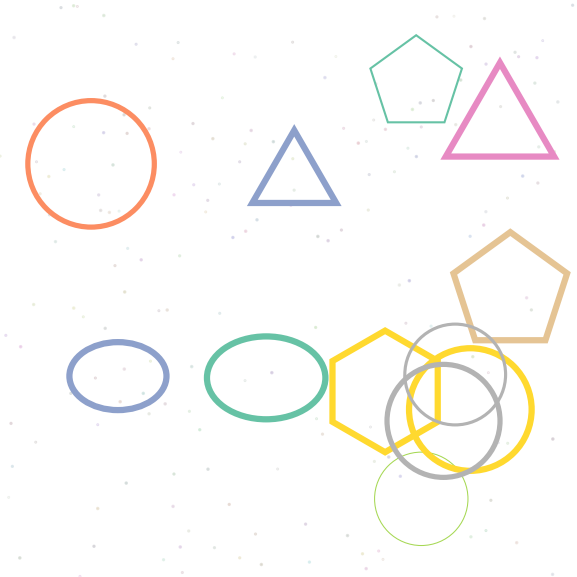[{"shape": "oval", "thickness": 3, "radius": 0.51, "center": [0.461, 0.345]}, {"shape": "pentagon", "thickness": 1, "radius": 0.42, "center": [0.721, 0.855]}, {"shape": "circle", "thickness": 2.5, "radius": 0.55, "center": [0.158, 0.715]}, {"shape": "oval", "thickness": 3, "radius": 0.42, "center": [0.204, 0.348]}, {"shape": "triangle", "thickness": 3, "radius": 0.42, "center": [0.51, 0.69]}, {"shape": "triangle", "thickness": 3, "radius": 0.54, "center": [0.866, 0.782]}, {"shape": "circle", "thickness": 0.5, "radius": 0.4, "center": [0.729, 0.135]}, {"shape": "hexagon", "thickness": 3, "radius": 0.53, "center": [0.667, 0.321]}, {"shape": "circle", "thickness": 3, "radius": 0.53, "center": [0.814, 0.29]}, {"shape": "pentagon", "thickness": 3, "radius": 0.52, "center": [0.884, 0.494]}, {"shape": "circle", "thickness": 1.5, "radius": 0.44, "center": [0.788, 0.351]}, {"shape": "circle", "thickness": 2.5, "radius": 0.49, "center": [0.768, 0.27]}]